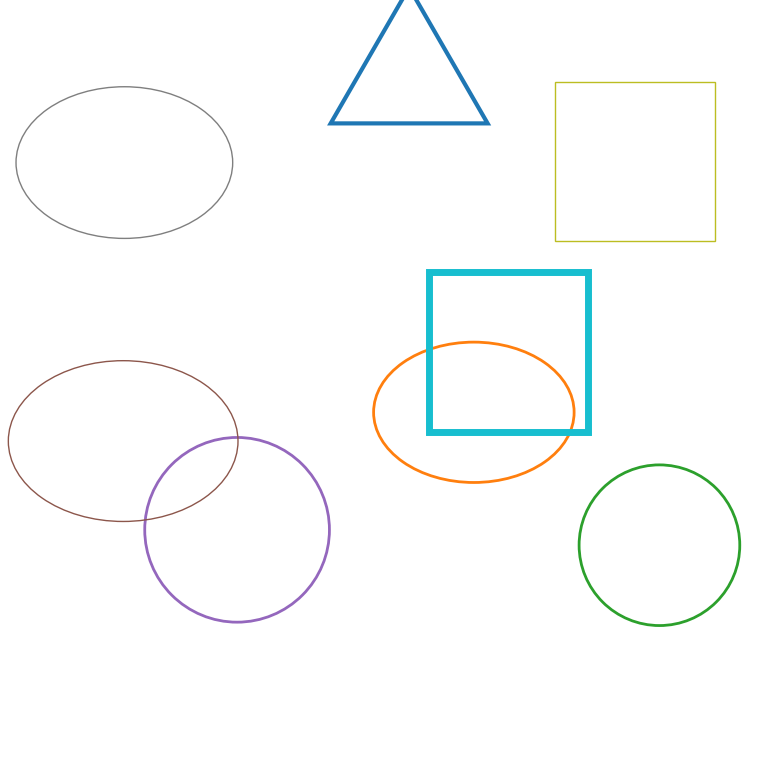[{"shape": "triangle", "thickness": 1.5, "radius": 0.59, "center": [0.531, 0.899]}, {"shape": "oval", "thickness": 1, "radius": 0.65, "center": [0.615, 0.465]}, {"shape": "circle", "thickness": 1, "radius": 0.52, "center": [0.856, 0.292]}, {"shape": "circle", "thickness": 1, "radius": 0.6, "center": [0.308, 0.312]}, {"shape": "oval", "thickness": 0.5, "radius": 0.75, "center": [0.16, 0.427]}, {"shape": "oval", "thickness": 0.5, "radius": 0.7, "center": [0.161, 0.789]}, {"shape": "square", "thickness": 0.5, "radius": 0.52, "center": [0.825, 0.79]}, {"shape": "square", "thickness": 2.5, "radius": 0.52, "center": [0.66, 0.543]}]